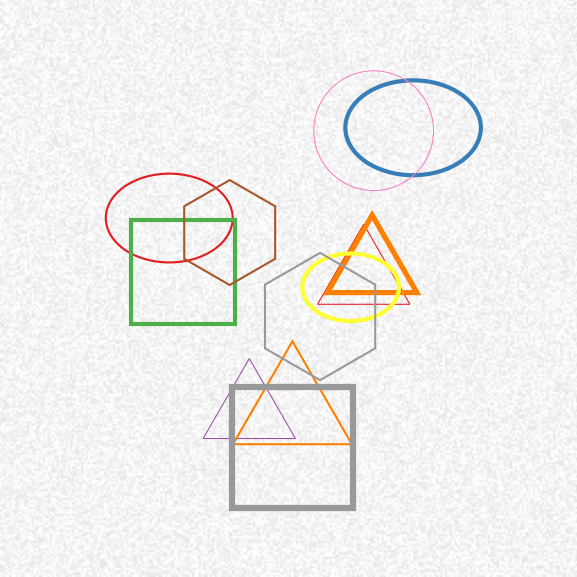[{"shape": "triangle", "thickness": 0.5, "radius": 0.46, "center": [0.63, 0.518]}, {"shape": "oval", "thickness": 1, "radius": 0.55, "center": [0.293, 0.622]}, {"shape": "oval", "thickness": 2, "radius": 0.59, "center": [0.715, 0.778]}, {"shape": "square", "thickness": 2, "radius": 0.45, "center": [0.317, 0.528]}, {"shape": "triangle", "thickness": 0.5, "radius": 0.46, "center": [0.432, 0.286]}, {"shape": "triangle", "thickness": 1, "radius": 0.59, "center": [0.506, 0.289]}, {"shape": "triangle", "thickness": 2.5, "radius": 0.45, "center": [0.644, 0.537]}, {"shape": "oval", "thickness": 2, "radius": 0.42, "center": [0.607, 0.502]}, {"shape": "hexagon", "thickness": 1, "radius": 0.45, "center": [0.398, 0.596]}, {"shape": "circle", "thickness": 0.5, "radius": 0.52, "center": [0.647, 0.773]}, {"shape": "hexagon", "thickness": 1, "radius": 0.55, "center": [0.554, 0.451]}, {"shape": "square", "thickness": 3, "radius": 0.52, "center": [0.507, 0.225]}]